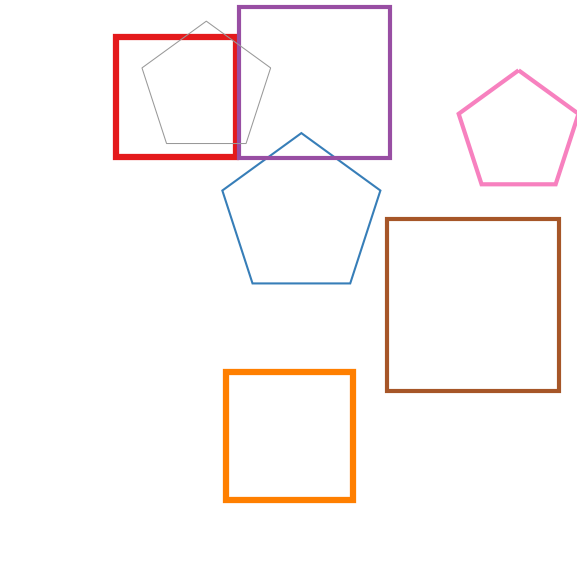[{"shape": "square", "thickness": 3, "radius": 0.52, "center": [0.305, 0.831]}, {"shape": "pentagon", "thickness": 1, "radius": 0.72, "center": [0.522, 0.625]}, {"shape": "square", "thickness": 2, "radius": 0.65, "center": [0.544, 0.857]}, {"shape": "square", "thickness": 3, "radius": 0.55, "center": [0.501, 0.244]}, {"shape": "square", "thickness": 2, "radius": 0.74, "center": [0.819, 0.471]}, {"shape": "pentagon", "thickness": 2, "radius": 0.55, "center": [0.898, 0.768]}, {"shape": "pentagon", "thickness": 0.5, "radius": 0.59, "center": [0.357, 0.845]}]